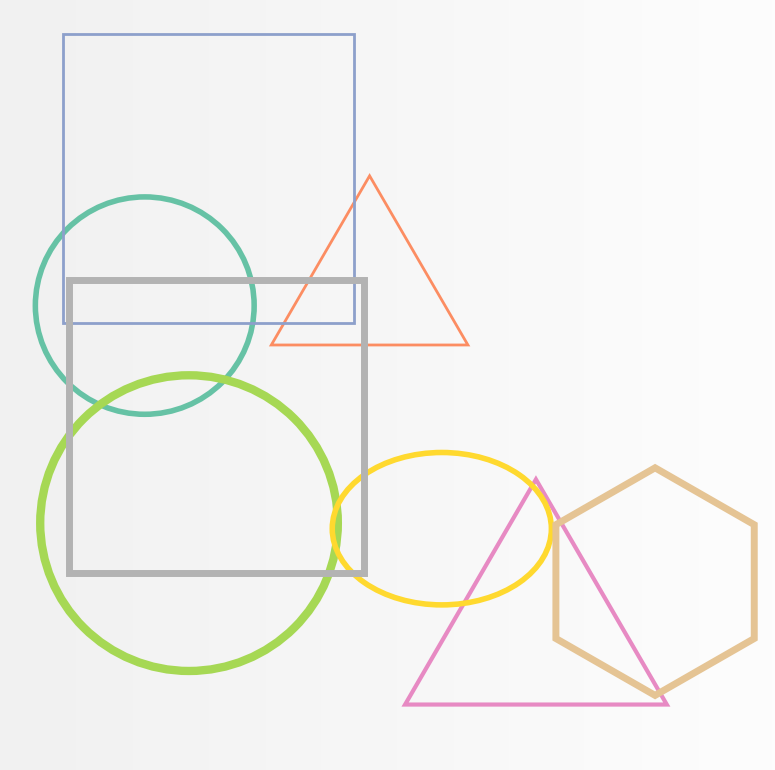[{"shape": "circle", "thickness": 2, "radius": 0.71, "center": [0.187, 0.603]}, {"shape": "triangle", "thickness": 1, "radius": 0.73, "center": [0.477, 0.625]}, {"shape": "square", "thickness": 1, "radius": 0.94, "center": [0.27, 0.768]}, {"shape": "triangle", "thickness": 1.5, "radius": 0.97, "center": [0.692, 0.182]}, {"shape": "circle", "thickness": 3, "radius": 0.96, "center": [0.244, 0.321]}, {"shape": "oval", "thickness": 2, "radius": 0.71, "center": [0.57, 0.313]}, {"shape": "hexagon", "thickness": 2.5, "radius": 0.74, "center": [0.845, 0.245]}, {"shape": "square", "thickness": 2.5, "radius": 0.95, "center": [0.279, 0.446]}]